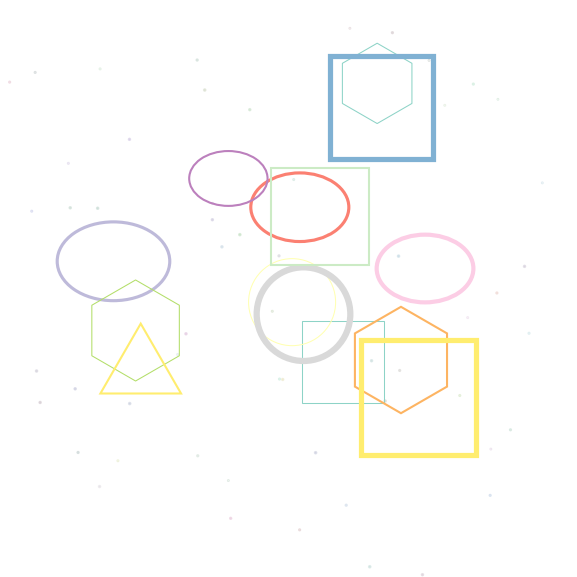[{"shape": "hexagon", "thickness": 0.5, "radius": 0.35, "center": [0.653, 0.855]}, {"shape": "square", "thickness": 0.5, "radius": 0.36, "center": [0.593, 0.372]}, {"shape": "circle", "thickness": 0.5, "radius": 0.38, "center": [0.506, 0.476]}, {"shape": "oval", "thickness": 1.5, "radius": 0.49, "center": [0.197, 0.547]}, {"shape": "oval", "thickness": 1.5, "radius": 0.42, "center": [0.519, 0.64]}, {"shape": "square", "thickness": 2.5, "radius": 0.45, "center": [0.661, 0.813]}, {"shape": "hexagon", "thickness": 1, "radius": 0.46, "center": [0.694, 0.376]}, {"shape": "hexagon", "thickness": 0.5, "radius": 0.44, "center": [0.235, 0.427]}, {"shape": "oval", "thickness": 2, "radius": 0.42, "center": [0.736, 0.534]}, {"shape": "circle", "thickness": 3, "radius": 0.41, "center": [0.526, 0.455]}, {"shape": "oval", "thickness": 1, "radius": 0.34, "center": [0.395, 0.69]}, {"shape": "square", "thickness": 1, "radius": 0.42, "center": [0.554, 0.624]}, {"shape": "square", "thickness": 2.5, "radius": 0.5, "center": [0.725, 0.311]}, {"shape": "triangle", "thickness": 1, "radius": 0.4, "center": [0.244, 0.358]}]